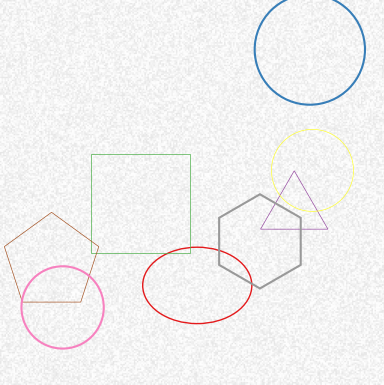[{"shape": "oval", "thickness": 1, "radius": 0.71, "center": [0.512, 0.259]}, {"shape": "circle", "thickness": 1.5, "radius": 0.72, "center": [0.805, 0.871]}, {"shape": "square", "thickness": 0.5, "radius": 0.64, "center": [0.364, 0.47]}, {"shape": "triangle", "thickness": 0.5, "radius": 0.51, "center": [0.764, 0.455]}, {"shape": "circle", "thickness": 0.5, "radius": 0.53, "center": [0.812, 0.557]}, {"shape": "pentagon", "thickness": 0.5, "radius": 0.64, "center": [0.134, 0.32]}, {"shape": "circle", "thickness": 1.5, "radius": 0.53, "center": [0.163, 0.201]}, {"shape": "hexagon", "thickness": 1.5, "radius": 0.61, "center": [0.675, 0.373]}]